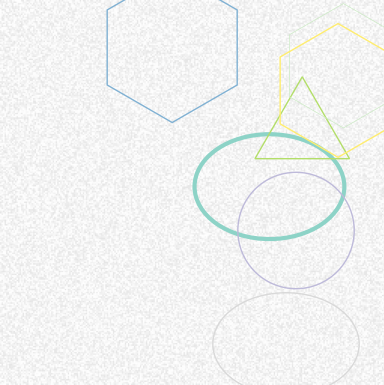[{"shape": "oval", "thickness": 3, "radius": 0.97, "center": [0.7, 0.515]}, {"shape": "circle", "thickness": 1, "radius": 0.76, "center": [0.769, 0.401]}, {"shape": "hexagon", "thickness": 1, "radius": 0.97, "center": [0.447, 0.877]}, {"shape": "triangle", "thickness": 1, "radius": 0.71, "center": [0.785, 0.659]}, {"shape": "oval", "thickness": 1, "radius": 0.95, "center": [0.743, 0.107]}, {"shape": "hexagon", "thickness": 0.5, "radius": 0.81, "center": [0.892, 0.829]}, {"shape": "hexagon", "thickness": 1, "radius": 0.87, "center": [0.878, 0.765]}]